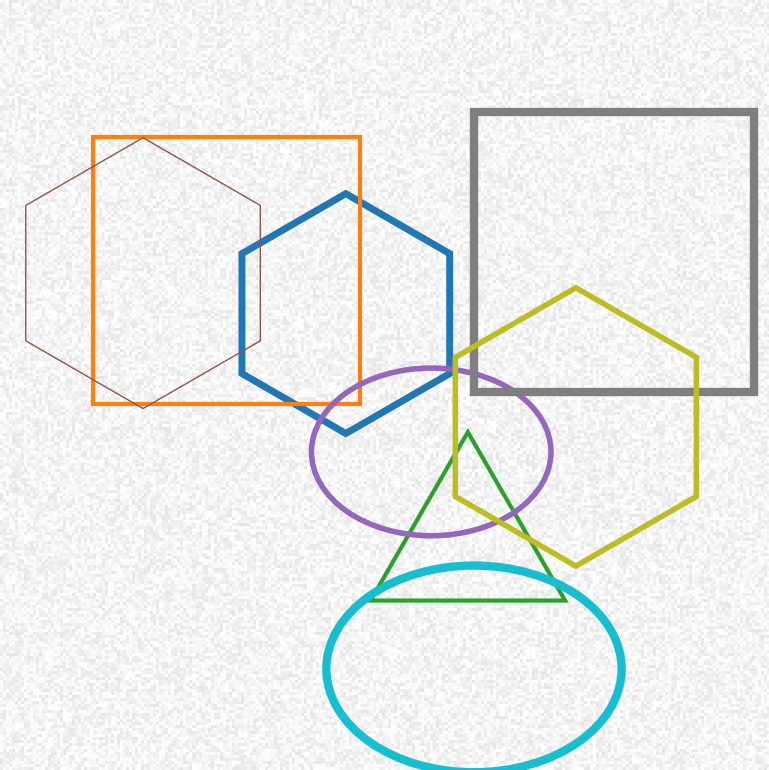[{"shape": "hexagon", "thickness": 2.5, "radius": 0.78, "center": [0.449, 0.593]}, {"shape": "square", "thickness": 1.5, "radius": 0.87, "center": [0.294, 0.649]}, {"shape": "triangle", "thickness": 1.5, "radius": 0.73, "center": [0.608, 0.293]}, {"shape": "oval", "thickness": 2, "radius": 0.78, "center": [0.56, 0.413]}, {"shape": "hexagon", "thickness": 0.5, "radius": 0.88, "center": [0.186, 0.645]}, {"shape": "square", "thickness": 3, "radius": 0.91, "center": [0.798, 0.673]}, {"shape": "hexagon", "thickness": 2, "radius": 0.9, "center": [0.748, 0.446]}, {"shape": "oval", "thickness": 3, "radius": 0.96, "center": [0.616, 0.131]}]